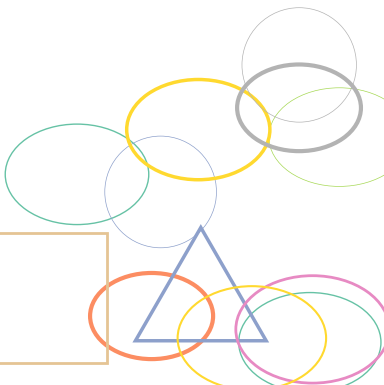[{"shape": "oval", "thickness": 1, "radius": 0.93, "center": [0.2, 0.547]}, {"shape": "oval", "thickness": 1, "radius": 0.92, "center": [0.805, 0.111]}, {"shape": "oval", "thickness": 3, "radius": 0.8, "center": [0.394, 0.179]}, {"shape": "triangle", "thickness": 2.5, "radius": 0.98, "center": [0.522, 0.213]}, {"shape": "circle", "thickness": 0.5, "radius": 0.73, "center": [0.417, 0.501]}, {"shape": "oval", "thickness": 2, "radius": 1.0, "center": [0.812, 0.144]}, {"shape": "oval", "thickness": 0.5, "radius": 0.91, "center": [0.881, 0.644]}, {"shape": "oval", "thickness": 1.5, "radius": 0.96, "center": [0.654, 0.122]}, {"shape": "oval", "thickness": 2.5, "radius": 0.93, "center": [0.515, 0.663]}, {"shape": "square", "thickness": 2, "radius": 0.84, "center": [0.111, 0.226]}, {"shape": "oval", "thickness": 3, "radius": 0.8, "center": [0.777, 0.72]}, {"shape": "circle", "thickness": 0.5, "radius": 0.74, "center": [0.777, 0.831]}]